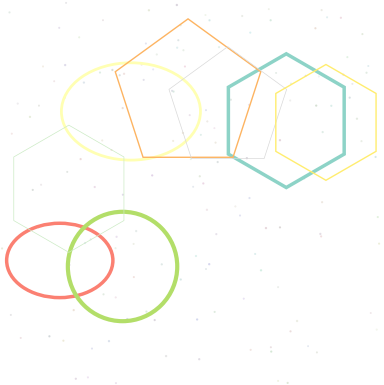[{"shape": "hexagon", "thickness": 2.5, "radius": 0.87, "center": [0.744, 0.687]}, {"shape": "oval", "thickness": 2, "radius": 0.9, "center": [0.34, 0.711]}, {"shape": "oval", "thickness": 2.5, "radius": 0.69, "center": [0.155, 0.324]}, {"shape": "pentagon", "thickness": 1, "radius": 0.99, "center": [0.488, 0.752]}, {"shape": "circle", "thickness": 3, "radius": 0.71, "center": [0.318, 0.308]}, {"shape": "pentagon", "thickness": 0.5, "radius": 0.8, "center": [0.592, 0.718]}, {"shape": "hexagon", "thickness": 0.5, "radius": 0.83, "center": [0.179, 0.51]}, {"shape": "hexagon", "thickness": 1, "radius": 0.75, "center": [0.847, 0.682]}]